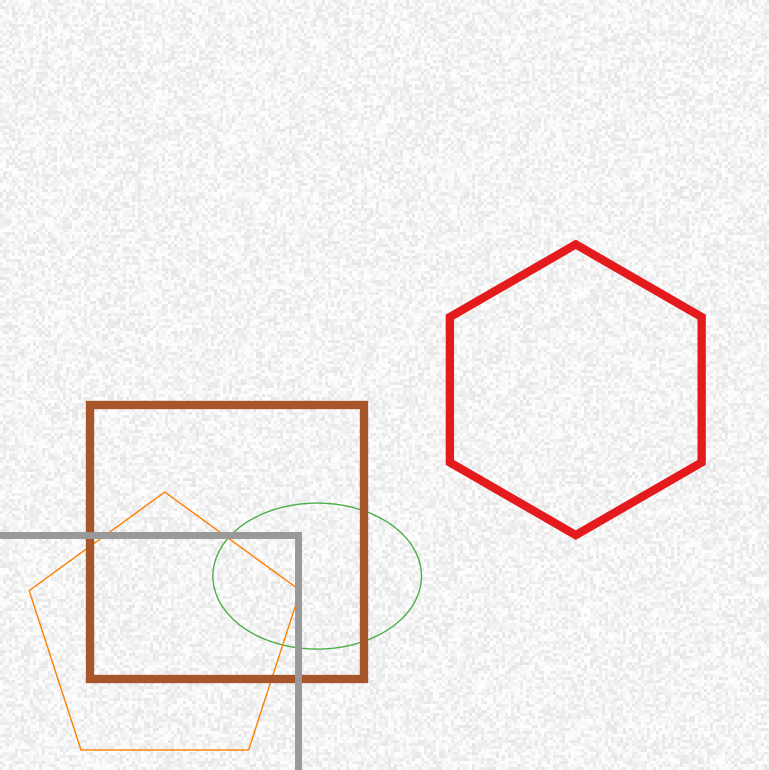[{"shape": "hexagon", "thickness": 3, "radius": 0.94, "center": [0.748, 0.494]}, {"shape": "oval", "thickness": 0.5, "radius": 0.68, "center": [0.412, 0.252]}, {"shape": "pentagon", "thickness": 0.5, "radius": 0.93, "center": [0.214, 0.176]}, {"shape": "square", "thickness": 3, "radius": 0.89, "center": [0.295, 0.296]}, {"shape": "square", "thickness": 2.5, "radius": 0.99, "center": [0.19, 0.107]}]